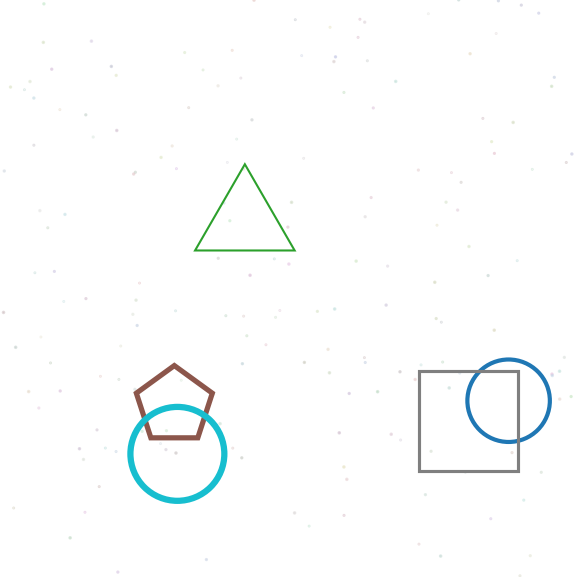[{"shape": "circle", "thickness": 2, "radius": 0.36, "center": [0.881, 0.305]}, {"shape": "triangle", "thickness": 1, "radius": 0.5, "center": [0.424, 0.615]}, {"shape": "pentagon", "thickness": 2.5, "radius": 0.35, "center": [0.302, 0.297]}, {"shape": "square", "thickness": 1.5, "radius": 0.43, "center": [0.811, 0.27]}, {"shape": "circle", "thickness": 3, "radius": 0.41, "center": [0.307, 0.213]}]